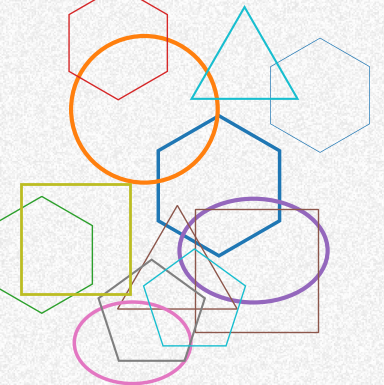[{"shape": "hexagon", "thickness": 2.5, "radius": 0.91, "center": [0.569, 0.517]}, {"shape": "hexagon", "thickness": 0.5, "radius": 0.74, "center": [0.831, 0.753]}, {"shape": "circle", "thickness": 3, "radius": 0.95, "center": [0.375, 0.716]}, {"shape": "hexagon", "thickness": 1, "radius": 0.76, "center": [0.109, 0.338]}, {"shape": "hexagon", "thickness": 1, "radius": 0.74, "center": [0.307, 0.888]}, {"shape": "oval", "thickness": 3, "radius": 0.96, "center": [0.659, 0.349]}, {"shape": "triangle", "thickness": 1, "radius": 0.9, "center": [0.461, 0.287]}, {"shape": "square", "thickness": 1, "radius": 0.8, "center": [0.666, 0.297]}, {"shape": "oval", "thickness": 2.5, "radius": 0.76, "center": [0.344, 0.11]}, {"shape": "pentagon", "thickness": 1.5, "radius": 0.73, "center": [0.394, 0.18]}, {"shape": "square", "thickness": 2, "radius": 0.71, "center": [0.196, 0.379]}, {"shape": "triangle", "thickness": 1.5, "radius": 0.79, "center": [0.635, 0.823]}, {"shape": "pentagon", "thickness": 1, "radius": 0.7, "center": [0.505, 0.214]}]